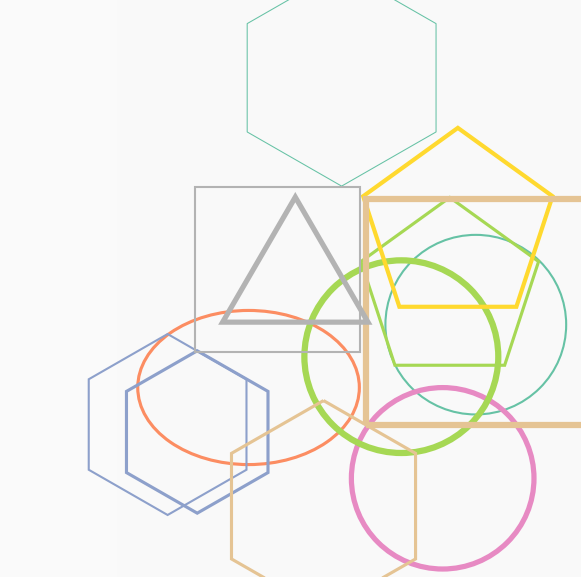[{"shape": "circle", "thickness": 1, "radius": 0.78, "center": [0.819, 0.437]}, {"shape": "hexagon", "thickness": 0.5, "radius": 0.94, "center": [0.588, 0.864]}, {"shape": "oval", "thickness": 1.5, "radius": 0.95, "center": [0.428, 0.328]}, {"shape": "hexagon", "thickness": 1, "radius": 0.78, "center": [0.288, 0.264]}, {"shape": "hexagon", "thickness": 1.5, "radius": 0.7, "center": [0.339, 0.251]}, {"shape": "circle", "thickness": 2.5, "radius": 0.79, "center": [0.762, 0.171]}, {"shape": "circle", "thickness": 3, "radius": 0.83, "center": [0.69, 0.382]}, {"shape": "pentagon", "thickness": 1.5, "radius": 0.8, "center": [0.774, 0.497]}, {"shape": "pentagon", "thickness": 2, "radius": 0.86, "center": [0.788, 0.606]}, {"shape": "square", "thickness": 3, "radius": 0.98, "center": [0.824, 0.458]}, {"shape": "hexagon", "thickness": 1.5, "radius": 0.91, "center": [0.557, 0.123]}, {"shape": "square", "thickness": 1, "radius": 0.71, "center": [0.477, 0.533]}, {"shape": "triangle", "thickness": 2.5, "radius": 0.72, "center": [0.508, 0.513]}]